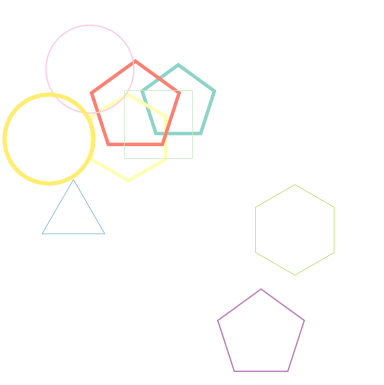[{"shape": "pentagon", "thickness": 2.5, "radius": 0.49, "center": [0.463, 0.733]}, {"shape": "hexagon", "thickness": 2.5, "radius": 0.56, "center": [0.333, 0.642]}, {"shape": "pentagon", "thickness": 2.5, "radius": 0.6, "center": [0.352, 0.722]}, {"shape": "triangle", "thickness": 0.5, "radius": 0.47, "center": [0.191, 0.44]}, {"shape": "hexagon", "thickness": 0.5, "radius": 0.59, "center": [0.766, 0.403]}, {"shape": "circle", "thickness": 1, "radius": 0.57, "center": [0.234, 0.82]}, {"shape": "pentagon", "thickness": 1, "radius": 0.59, "center": [0.678, 0.131]}, {"shape": "square", "thickness": 0.5, "radius": 0.44, "center": [0.411, 0.678]}, {"shape": "circle", "thickness": 3, "radius": 0.58, "center": [0.127, 0.639]}]